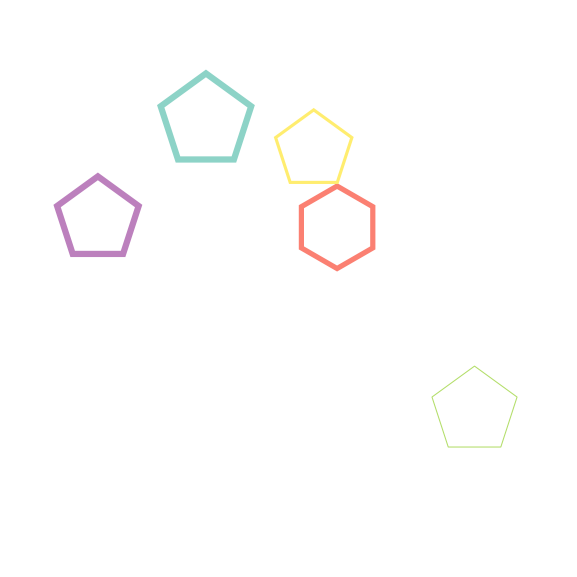[{"shape": "pentagon", "thickness": 3, "radius": 0.41, "center": [0.357, 0.79]}, {"shape": "hexagon", "thickness": 2.5, "radius": 0.36, "center": [0.584, 0.606]}, {"shape": "pentagon", "thickness": 0.5, "radius": 0.39, "center": [0.822, 0.288]}, {"shape": "pentagon", "thickness": 3, "radius": 0.37, "center": [0.169, 0.619]}, {"shape": "pentagon", "thickness": 1.5, "radius": 0.35, "center": [0.543, 0.739]}]